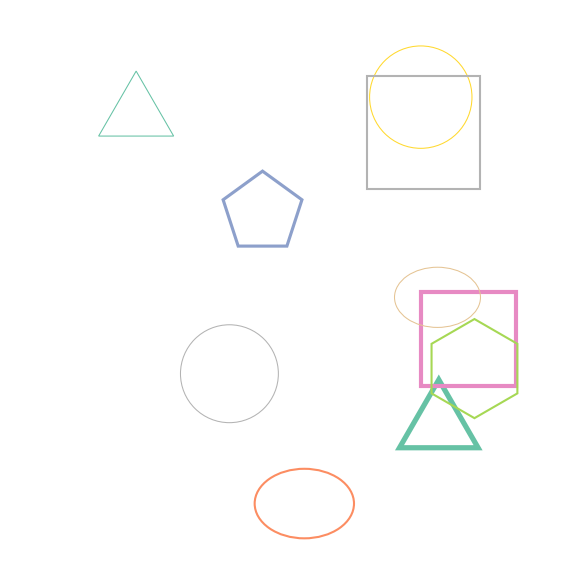[{"shape": "triangle", "thickness": 0.5, "radius": 0.38, "center": [0.236, 0.801]}, {"shape": "triangle", "thickness": 2.5, "radius": 0.39, "center": [0.76, 0.263]}, {"shape": "oval", "thickness": 1, "radius": 0.43, "center": [0.527, 0.127]}, {"shape": "pentagon", "thickness": 1.5, "radius": 0.36, "center": [0.455, 0.631]}, {"shape": "square", "thickness": 2, "radius": 0.41, "center": [0.811, 0.412]}, {"shape": "hexagon", "thickness": 1, "radius": 0.43, "center": [0.822, 0.361]}, {"shape": "circle", "thickness": 0.5, "radius": 0.44, "center": [0.729, 0.831]}, {"shape": "oval", "thickness": 0.5, "radius": 0.37, "center": [0.758, 0.484]}, {"shape": "circle", "thickness": 0.5, "radius": 0.42, "center": [0.397, 0.352]}, {"shape": "square", "thickness": 1, "radius": 0.49, "center": [0.733, 0.77]}]